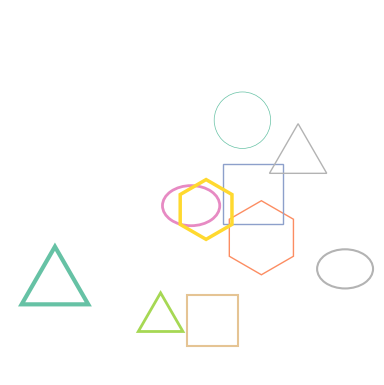[{"shape": "circle", "thickness": 0.5, "radius": 0.37, "center": [0.63, 0.688]}, {"shape": "triangle", "thickness": 3, "radius": 0.5, "center": [0.143, 0.259]}, {"shape": "hexagon", "thickness": 1, "radius": 0.48, "center": [0.679, 0.382]}, {"shape": "square", "thickness": 1, "radius": 0.39, "center": [0.658, 0.496]}, {"shape": "oval", "thickness": 2, "radius": 0.37, "center": [0.496, 0.466]}, {"shape": "triangle", "thickness": 2, "radius": 0.33, "center": [0.417, 0.172]}, {"shape": "hexagon", "thickness": 2.5, "radius": 0.39, "center": [0.535, 0.456]}, {"shape": "square", "thickness": 1.5, "radius": 0.34, "center": [0.552, 0.167]}, {"shape": "oval", "thickness": 1.5, "radius": 0.36, "center": [0.896, 0.302]}, {"shape": "triangle", "thickness": 1, "radius": 0.43, "center": [0.774, 0.593]}]